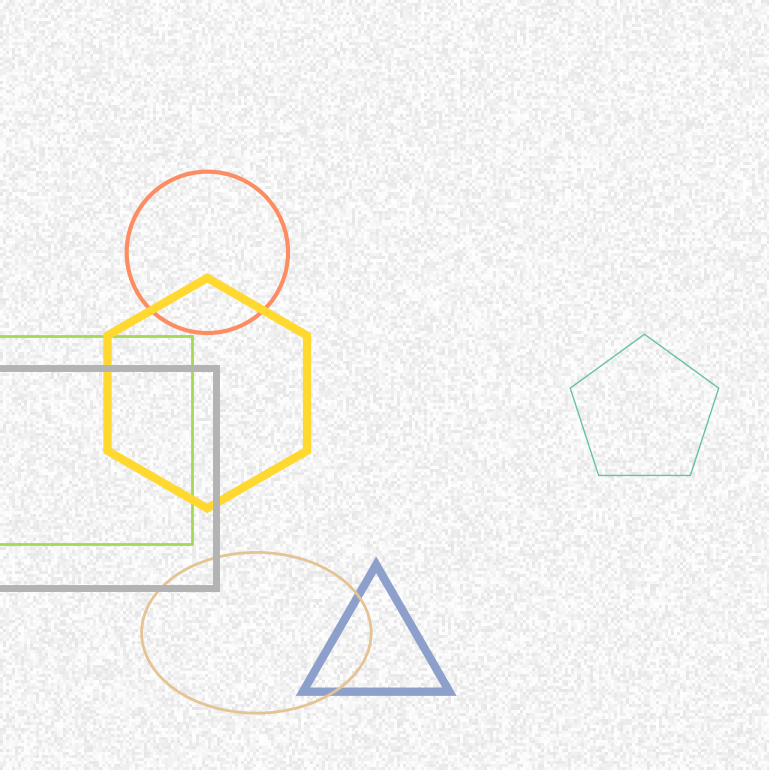[{"shape": "pentagon", "thickness": 0.5, "radius": 0.51, "center": [0.837, 0.465]}, {"shape": "circle", "thickness": 1.5, "radius": 0.52, "center": [0.269, 0.672]}, {"shape": "triangle", "thickness": 3, "radius": 0.55, "center": [0.489, 0.157]}, {"shape": "square", "thickness": 1, "radius": 0.67, "center": [0.115, 0.428]}, {"shape": "hexagon", "thickness": 3, "radius": 0.75, "center": [0.269, 0.489]}, {"shape": "oval", "thickness": 1, "radius": 0.75, "center": [0.333, 0.178]}, {"shape": "square", "thickness": 2.5, "radius": 0.71, "center": [0.138, 0.379]}]